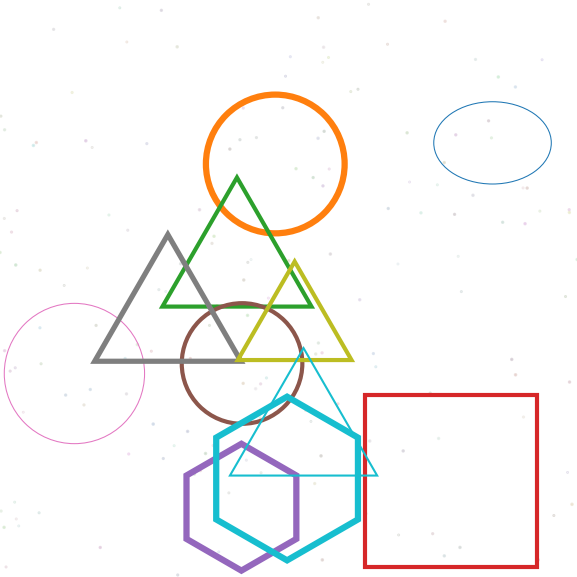[{"shape": "oval", "thickness": 0.5, "radius": 0.51, "center": [0.853, 0.752]}, {"shape": "circle", "thickness": 3, "radius": 0.6, "center": [0.477, 0.715]}, {"shape": "triangle", "thickness": 2, "radius": 0.75, "center": [0.41, 0.543]}, {"shape": "square", "thickness": 2, "radius": 0.74, "center": [0.781, 0.166]}, {"shape": "hexagon", "thickness": 3, "radius": 0.55, "center": [0.418, 0.121]}, {"shape": "circle", "thickness": 2, "radius": 0.52, "center": [0.419, 0.37]}, {"shape": "circle", "thickness": 0.5, "radius": 0.61, "center": [0.129, 0.352]}, {"shape": "triangle", "thickness": 2.5, "radius": 0.73, "center": [0.291, 0.447]}, {"shape": "triangle", "thickness": 2, "radius": 0.57, "center": [0.51, 0.433]}, {"shape": "hexagon", "thickness": 3, "radius": 0.71, "center": [0.497, 0.171]}, {"shape": "triangle", "thickness": 1, "radius": 0.74, "center": [0.526, 0.249]}]